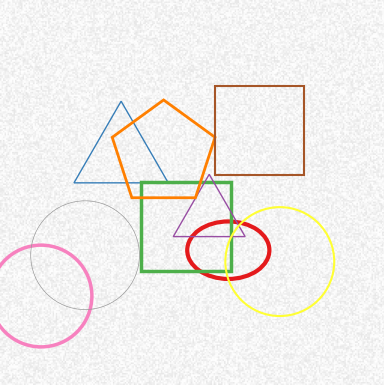[{"shape": "oval", "thickness": 3, "radius": 0.53, "center": [0.593, 0.35]}, {"shape": "triangle", "thickness": 1, "radius": 0.71, "center": [0.315, 0.596]}, {"shape": "square", "thickness": 2.5, "radius": 0.58, "center": [0.483, 0.411]}, {"shape": "triangle", "thickness": 1, "radius": 0.54, "center": [0.543, 0.439]}, {"shape": "pentagon", "thickness": 2, "radius": 0.7, "center": [0.425, 0.6]}, {"shape": "circle", "thickness": 1.5, "radius": 0.71, "center": [0.727, 0.321]}, {"shape": "square", "thickness": 1.5, "radius": 0.58, "center": [0.673, 0.66]}, {"shape": "circle", "thickness": 2.5, "radius": 0.66, "center": [0.107, 0.231]}, {"shape": "circle", "thickness": 0.5, "radius": 0.71, "center": [0.221, 0.337]}]